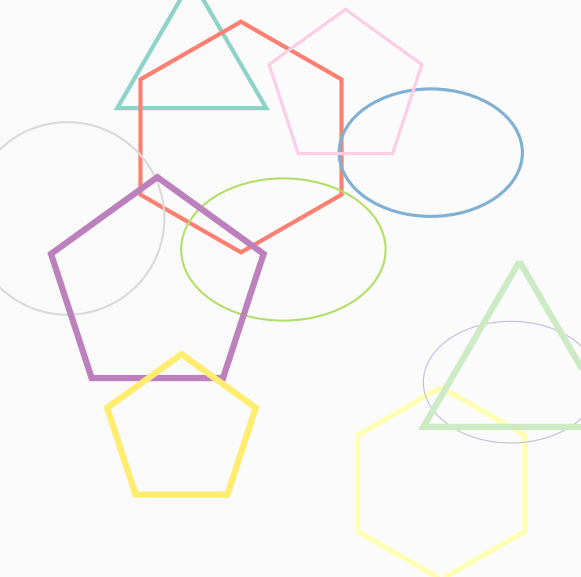[{"shape": "triangle", "thickness": 2, "radius": 0.74, "center": [0.33, 0.886]}, {"shape": "hexagon", "thickness": 2.5, "radius": 0.83, "center": [0.759, 0.162]}, {"shape": "oval", "thickness": 0.5, "radius": 0.75, "center": [0.879, 0.337]}, {"shape": "hexagon", "thickness": 2, "radius": 1.0, "center": [0.415, 0.762]}, {"shape": "oval", "thickness": 1.5, "radius": 0.79, "center": [0.741, 0.735]}, {"shape": "oval", "thickness": 1, "radius": 0.88, "center": [0.488, 0.567]}, {"shape": "pentagon", "thickness": 1.5, "radius": 0.69, "center": [0.594, 0.845]}, {"shape": "circle", "thickness": 1, "radius": 0.83, "center": [0.116, 0.621]}, {"shape": "pentagon", "thickness": 3, "radius": 0.96, "center": [0.271, 0.5]}, {"shape": "triangle", "thickness": 3, "radius": 0.96, "center": [0.894, 0.355]}, {"shape": "pentagon", "thickness": 3, "radius": 0.67, "center": [0.312, 0.251]}]